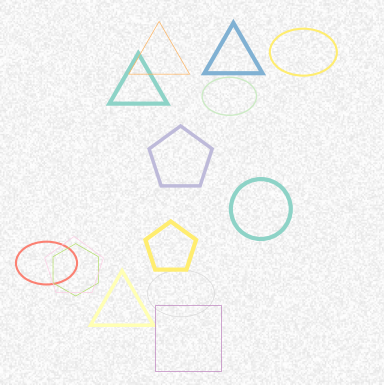[{"shape": "triangle", "thickness": 3, "radius": 0.43, "center": [0.359, 0.774]}, {"shape": "circle", "thickness": 3, "radius": 0.39, "center": [0.677, 0.457]}, {"shape": "triangle", "thickness": 2.5, "radius": 0.47, "center": [0.317, 0.203]}, {"shape": "pentagon", "thickness": 2.5, "radius": 0.43, "center": [0.469, 0.587]}, {"shape": "oval", "thickness": 1.5, "radius": 0.4, "center": [0.121, 0.317]}, {"shape": "triangle", "thickness": 3, "radius": 0.44, "center": [0.606, 0.853]}, {"shape": "triangle", "thickness": 0.5, "radius": 0.46, "center": [0.413, 0.853]}, {"shape": "hexagon", "thickness": 0.5, "radius": 0.34, "center": [0.197, 0.299]}, {"shape": "pentagon", "thickness": 0.5, "radius": 0.4, "center": [0.192, 0.306]}, {"shape": "oval", "thickness": 0.5, "radius": 0.44, "center": [0.47, 0.238]}, {"shape": "square", "thickness": 0.5, "radius": 0.43, "center": [0.487, 0.122]}, {"shape": "oval", "thickness": 1, "radius": 0.35, "center": [0.596, 0.75]}, {"shape": "pentagon", "thickness": 3, "radius": 0.35, "center": [0.444, 0.356]}, {"shape": "oval", "thickness": 1.5, "radius": 0.44, "center": [0.788, 0.864]}]